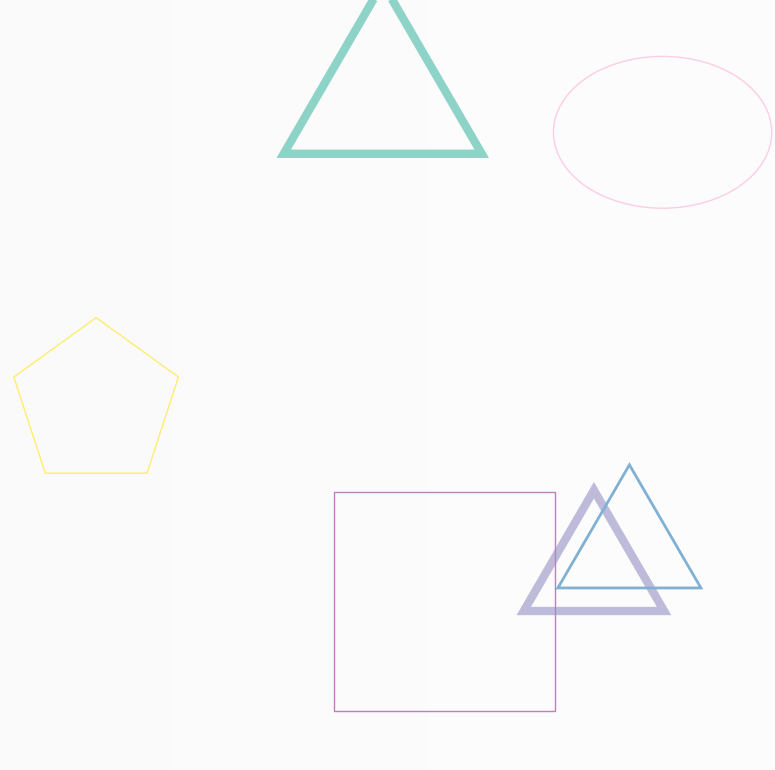[{"shape": "triangle", "thickness": 3, "radius": 0.74, "center": [0.494, 0.874]}, {"shape": "triangle", "thickness": 3, "radius": 0.52, "center": [0.766, 0.259]}, {"shape": "triangle", "thickness": 1, "radius": 0.53, "center": [0.812, 0.29]}, {"shape": "oval", "thickness": 0.5, "radius": 0.7, "center": [0.855, 0.828]}, {"shape": "square", "thickness": 0.5, "radius": 0.71, "center": [0.573, 0.219]}, {"shape": "pentagon", "thickness": 0.5, "radius": 0.56, "center": [0.124, 0.476]}]